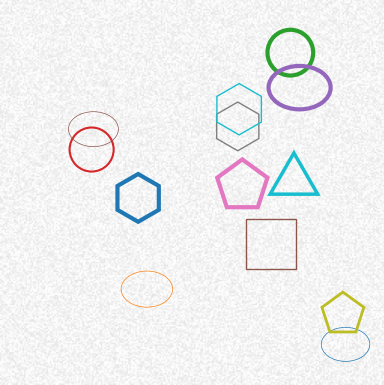[{"shape": "oval", "thickness": 0.5, "radius": 0.32, "center": [0.898, 0.106]}, {"shape": "hexagon", "thickness": 3, "radius": 0.31, "center": [0.359, 0.486]}, {"shape": "oval", "thickness": 0.5, "radius": 0.33, "center": [0.381, 0.249]}, {"shape": "circle", "thickness": 3, "radius": 0.3, "center": [0.754, 0.863]}, {"shape": "circle", "thickness": 1.5, "radius": 0.29, "center": [0.238, 0.612]}, {"shape": "oval", "thickness": 3, "radius": 0.4, "center": [0.778, 0.772]}, {"shape": "oval", "thickness": 0.5, "radius": 0.32, "center": [0.243, 0.665]}, {"shape": "square", "thickness": 1, "radius": 0.32, "center": [0.704, 0.367]}, {"shape": "pentagon", "thickness": 3, "radius": 0.34, "center": [0.629, 0.517]}, {"shape": "hexagon", "thickness": 1, "radius": 0.32, "center": [0.618, 0.672]}, {"shape": "pentagon", "thickness": 2, "radius": 0.29, "center": [0.891, 0.184]}, {"shape": "hexagon", "thickness": 1, "radius": 0.33, "center": [0.621, 0.716]}, {"shape": "triangle", "thickness": 2.5, "radius": 0.36, "center": [0.763, 0.531]}]